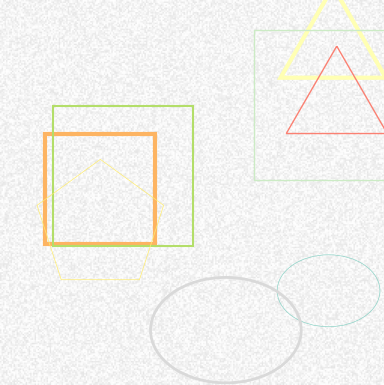[{"shape": "oval", "thickness": 0.5, "radius": 0.67, "center": [0.853, 0.245]}, {"shape": "triangle", "thickness": 3, "radius": 0.79, "center": [0.865, 0.877]}, {"shape": "triangle", "thickness": 1, "radius": 0.76, "center": [0.875, 0.729]}, {"shape": "square", "thickness": 3, "radius": 0.71, "center": [0.26, 0.51]}, {"shape": "square", "thickness": 1.5, "radius": 0.91, "center": [0.319, 0.543]}, {"shape": "oval", "thickness": 2, "radius": 0.98, "center": [0.587, 0.142]}, {"shape": "square", "thickness": 1, "radius": 0.98, "center": [0.855, 0.727]}, {"shape": "pentagon", "thickness": 0.5, "radius": 0.86, "center": [0.261, 0.413]}]